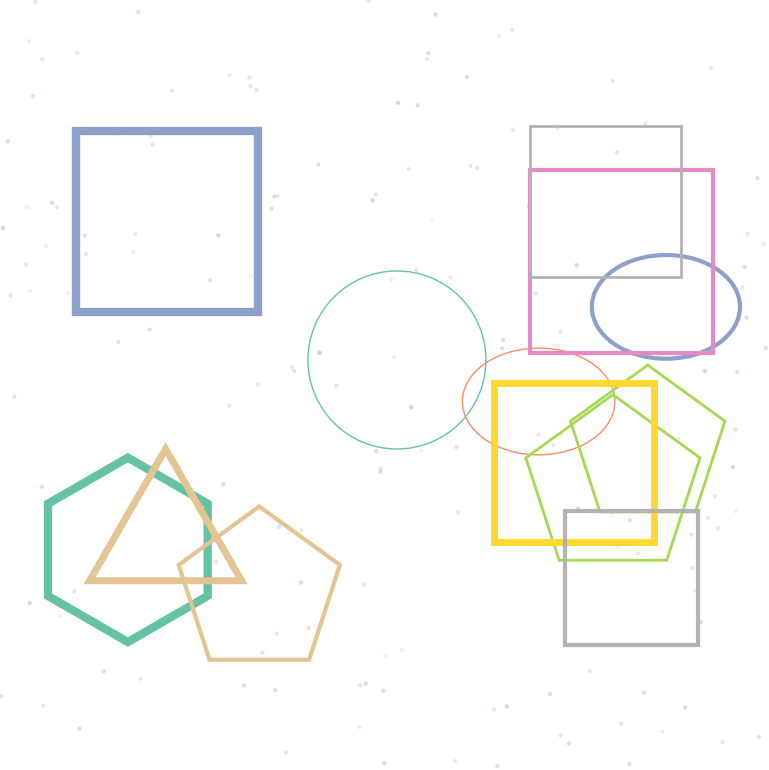[{"shape": "hexagon", "thickness": 3, "radius": 0.6, "center": [0.166, 0.286]}, {"shape": "circle", "thickness": 0.5, "radius": 0.58, "center": [0.516, 0.532]}, {"shape": "oval", "thickness": 0.5, "radius": 0.5, "center": [0.7, 0.479]}, {"shape": "oval", "thickness": 1.5, "radius": 0.48, "center": [0.865, 0.601]}, {"shape": "square", "thickness": 3, "radius": 0.59, "center": [0.217, 0.712]}, {"shape": "square", "thickness": 1.5, "radius": 0.59, "center": [0.808, 0.66]}, {"shape": "pentagon", "thickness": 1, "radius": 0.59, "center": [0.796, 0.369]}, {"shape": "pentagon", "thickness": 1, "radius": 0.53, "center": [0.841, 0.42]}, {"shape": "square", "thickness": 2.5, "radius": 0.52, "center": [0.745, 0.399]}, {"shape": "triangle", "thickness": 2.5, "radius": 0.57, "center": [0.215, 0.303]}, {"shape": "pentagon", "thickness": 1.5, "radius": 0.55, "center": [0.337, 0.232]}, {"shape": "square", "thickness": 1, "radius": 0.49, "center": [0.786, 0.738]}, {"shape": "square", "thickness": 1.5, "radius": 0.43, "center": [0.82, 0.249]}]